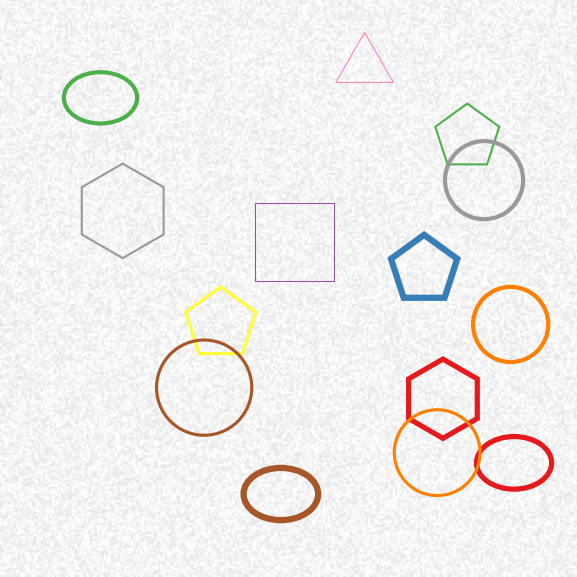[{"shape": "oval", "thickness": 2.5, "radius": 0.33, "center": [0.89, 0.198]}, {"shape": "hexagon", "thickness": 2.5, "radius": 0.34, "center": [0.767, 0.309]}, {"shape": "pentagon", "thickness": 3, "radius": 0.3, "center": [0.734, 0.532]}, {"shape": "oval", "thickness": 2, "radius": 0.32, "center": [0.174, 0.83]}, {"shape": "pentagon", "thickness": 1, "radius": 0.29, "center": [0.809, 0.762]}, {"shape": "square", "thickness": 0.5, "radius": 0.34, "center": [0.51, 0.58]}, {"shape": "circle", "thickness": 1.5, "radius": 0.37, "center": [0.757, 0.215]}, {"shape": "circle", "thickness": 2, "radius": 0.33, "center": [0.884, 0.437]}, {"shape": "pentagon", "thickness": 1.5, "radius": 0.32, "center": [0.382, 0.438]}, {"shape": "circle", "thickness": 1.5, "radius": 0.41, "center": [0.354, 0.328]}, {"shape": "oval", "thickness": 3, "radius": 0.32, "center": [0.486, 0.144]}, {"shape": "triangle", "thickness": 0.5, "radius": 0.29, "center": [0.631, 0.885]}, {"shape": "circle", "thickness": 2, "radius": 0.34, "center": [0.838, 0.687]}, {"shape": "hexagon", "thickness": 1, "radius": 0.41, "center": [0.212, 0.634]}]